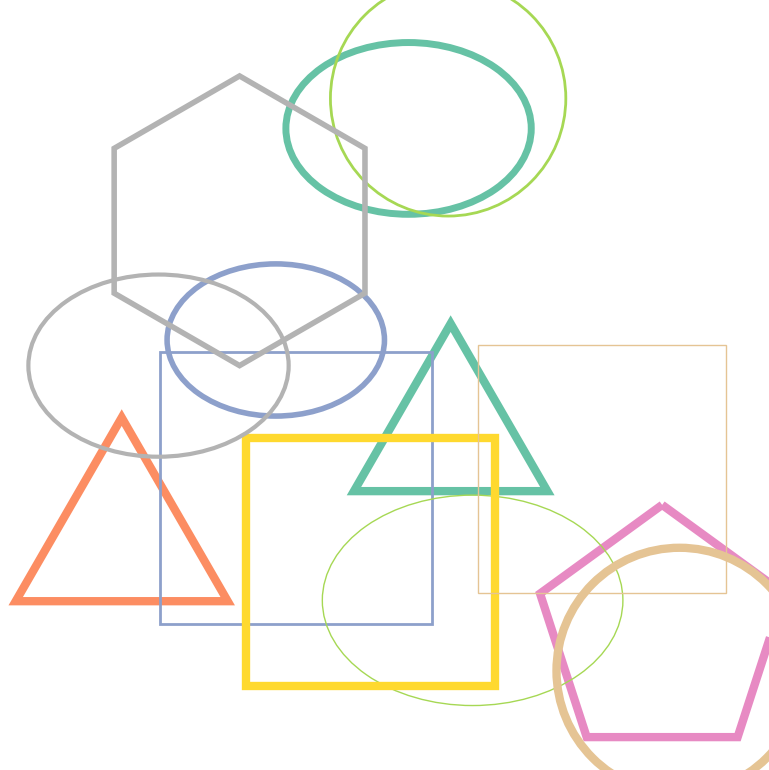[{"shape": "triangle", "thickness": 3, "radius": 0.73, "center": [0.585, 0.435]}, {"shape": "oval", "thickness": 2.5, "radius": 0.8, "center": [0.531, 0.833]}, {"shape": "triangle", "thickness": 3, "radius": 0.79, "center": [0.158, 0.299]}, {"shape": "square", "thickness": 1, "radius": 0.88, "center": [0.385, 0.366]}, {"shape": "oval", "thickness": 2, "radius": 0.71, "center": [0.358, 0.558]}, {"shape": "pentagon", "thickness": 3, "radius": 0.83, "center": [0.86, 0.178]}, {"shape": "circle", "thickness": 1, "radius": 0.76, "center": [0.582, 0.872]}, {"shape": "oval", "thickness": 0.5, "radius": 0.98, "center": [0.614, 0.22]}, {"shape": "square", "thickness": 3, "radius": 0.81, "center": [0.481, 0.27]}, {"shape": "square", "thickness": 0.5, "radius": 0.81, "center": [0.781, 0.391]}, {"shape": "circle", "thickness": 3, "radius": 0.8, "center": [0.883, 0.129]}, {"shape": "oval", "thickness": 1.5, "radius": 0.85, "center": [0.206, 0.525]}, {"shape": "hexagon", "thickness": 2, "radius": 0.94, "center": [0.311, 0.713]}]